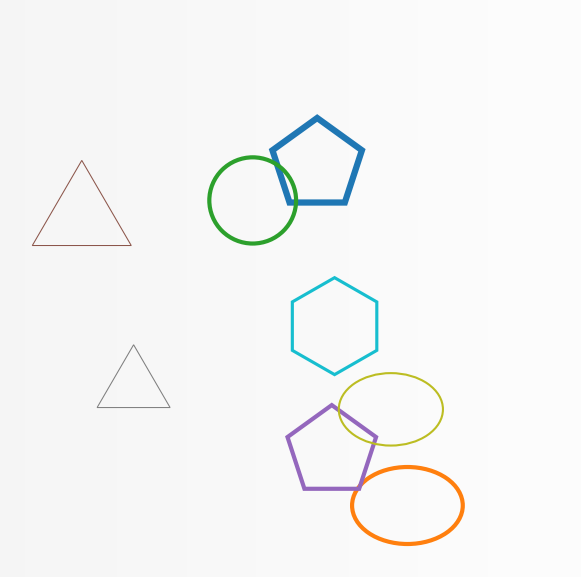[{"shape": "pentagon", "thickness": 3, "radius": 0.4, "center": [0.546, 0.714]}, {"shape": "oval", "thickness": 2, "radius": 0.48, "center": [0.701, 0.124]}, {"shape": "circle", "thickness": 2, "radius": 0.37, "center": [0.435, 0.652]}, {"shape": "pentagon", "thickness": 2, "radius": 0.4, "center": [0.571, 0.218]}, {"shape": "triangle", "thickness": 0.5, "radius": 0.49, "center": [0.141, 0.623]}, {"shape": "triangle", "thickness": 0.5, "radius": 0.36, "center": [0.23, 0.33]}, {"shape": "oval", "thickness": 1, "radius": 0.45, "center": [0.672, 0.29]}, {"shape": "hexagon", "thickness": 1.5, "radius": 0.42, "center": [0.576, 0.434]}]